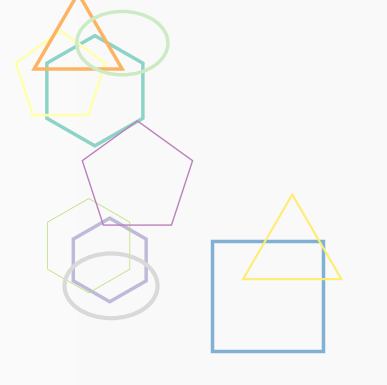[{"shape": "hexagon", "thickness": 2.5, "radius": 0.72, "center": [0.245, 0.764]}, {"shape": "pentagon", "thickness": 2, "radius": 0.61, "center": [0.156, 0.799]}, {"shape": "hexagon", "thickness": 2.5, "radius": 0.54, "center": [0.283, 0.325]}, {"shape": "square", "thickness": 2.5, "radius": 0.72, "center": [0.691, 0.231]}, {"shape": "triangle", "thickness": 2.5, "radius": 0.66, "center": [0.202, 0.886]}, {"shape": "hexagon", "thickness": 0.5, "radius": 0.61, "center": [0.229, 0.362]}, {"shape": "oval", "thickness": 3, "radius": 0.6, "center": [0.287, 0.258]}, {"shape": "pentagon", "thickness": 1, "radius": 0.75, "center": [0.355, 0.536]}, {"shape": "oval", "thickness": 2.5, "radius": 0.59, "center": [0.316, 0.888]}, {"shape": "triangle", "thickness": 1.5, "radius": 0.73, "center": [0.754, 0.348]}]